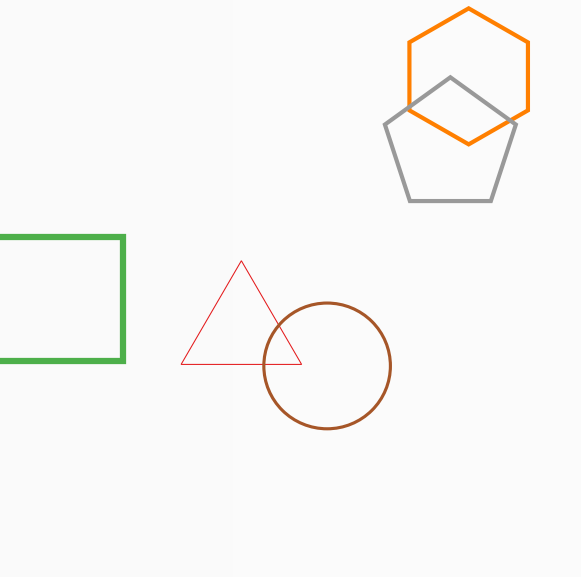[{"shape": "triangle", "thickness": 0.5, "radius": 0.6, "center": [0.415, 0.428]}, {"shape": "square", "thickness": 3, "radius": 0.54, "center": [0.104, 0.481]}, {"shape": "hexagon", "thickness": 2, "radius": 0.59, "center": [0.806, 0.867]}, {"shape": "circle", "thickness": 1.5, "radius": 0.54, "center": [0.563, 0.366]}, {"shape": "pentagon", "thickness": 2, "radius": 0.59, "center": [0.775, 0.747]}]